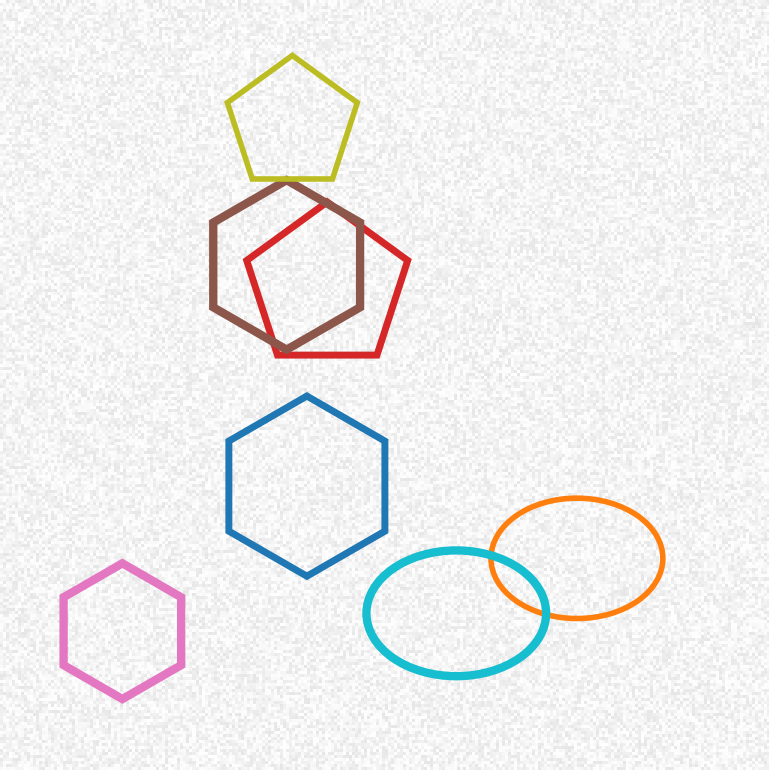[{"shape": "hexagon", "thickness": 2.5, "radius": 0.58, "center": [0.399, 0.369]}, {"shape": "oval", "thickness": 2, "radius": 0.56, "center": [0.749, 0.275]}, {"shape": "pentagon", "thickness": 2.5, "radius": 0.55, "center": [0.425, 0.628]}, {"shape": "hexagon", "thickness": 3, "radius": 0.55, "center": [0.372, 0.656]}, {"shape": "hexagon", "thickness": 3, "radius": 0.44, "center": [0.159, 0.18]}, {"shape": "pentagon", "thickness": 2, "radius": 0.44, "center": [0.38, 0.839]}, {"shape": "oval", "thickness": 3, "radius": 0.58, "center": [0.593, 0.204]}]